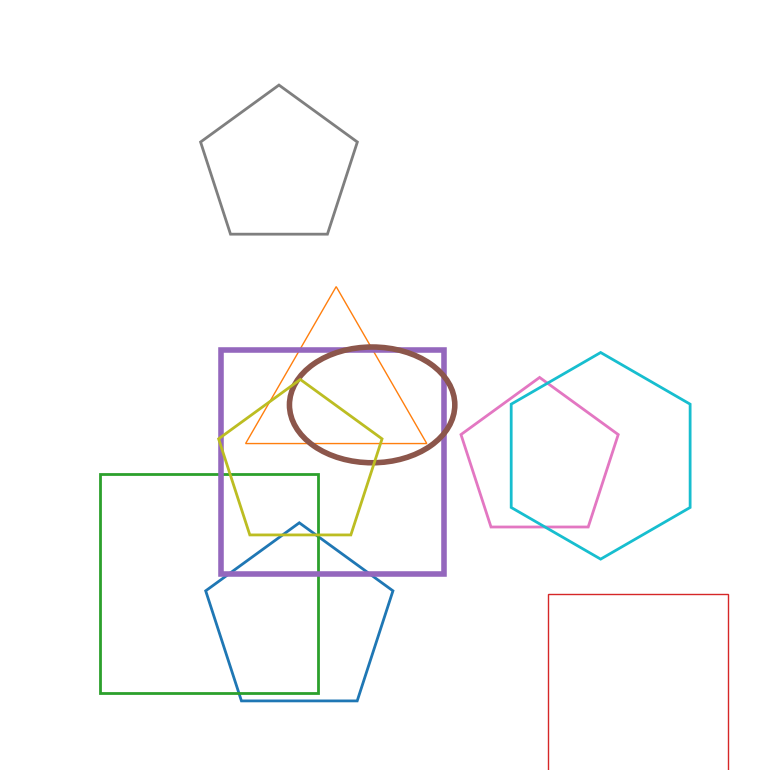[{"shape": "pentagon", "thickness": 1, "radius": 0.64, "center": [0.389, 0.193]}, {"shape": "triangle", "thickness": 0.5, "radius": 0.68, "center": [0.437, 0.492]}, {"shape": "square", "thickness": 1, "radius": 0.71, "center": [0.271, 0.242]}, {"shape": "square", "thickness": 0.5, "radius": 0.58, "center": [0.829, 0.112]}, {"shape": "square", "thickness": 2, "radius": 0.73, "center": [0.432, 0.4]}, {"shape": "oval", "thickness": 2, "radius": 0.54, "center": [0.483, 0.474]}, {"shape": "pentagon", "thickness": 1, "radius": 0.54, "center": [0.701, 0.402]}, {"shape": "pentagon", "thickness": 1, "radius": 0.54, "center": [0.362, 0.782]}, {"shape": "pentagon", "thickness": 1, "radius": 0.56, "center": [0.39, 0.396]}, {"shape": "hexagon", "thickness": 1, "radius": 0.67, "center": [0.78, 0.408]}]